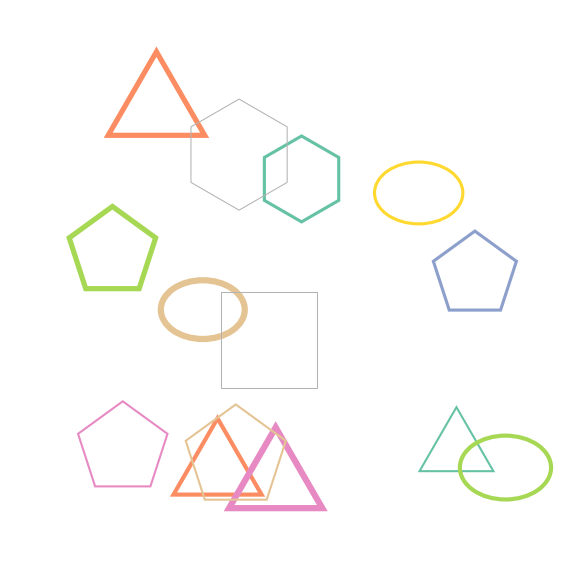[{"shape": "hexagon", "thickness": 1.5, "radius": 0.37, "center": [0.522, 0.689]}, {"shape": "triangle", "thickness": 1, "radius": 0.37, "center": [0.79, 0.22]}, {"shape": "triangle", "thickness": 2.5, "radius": 0.48, "center": [0.271, 0.813]}, {"shape": "triangle", "thickness": 2, "radius": 0.44, "center": [0.377, 0.187]}, {"shape": "pentagon", "thickness": 1.5, "radius": 0.38, "center": [0.822, 0.523]}, {"shape": "triangle", "thickness": 3, "radius": 0.47, "center": [0.477, 0.166]}, {"shape": "pentagon", "thickness": 1, "radius": 0.41, "center": [0.213, 0.223]}, {"shape": "pentagon", "thickness": 2.5, "radius": 0.39, "center": [0.195, 0.563]}, {"shape": "oval", "thickness": 2, "radius": 0.39, "center": [0.875, 0.19]}, {"shape": "oval", "thickness": 1.5, "radius": 0.38, "center": [0.725, 0.665]}, {"shape": "oval", "thickness": 3, "radius": 0.36, "center": [0.351, 0.463]}, {"shape": "pentagon", "thickness": 1, "radius": 0.46, "center": [0.408, 0.208]}, {"shape": "hexagon", "thickness": 0.5, "radius": 0.48, "center": [0.414, 0.731]}, {"shape": "square", "thickness": 0.5, "radius": 0.42, "center": [0.466, 0.411]}]